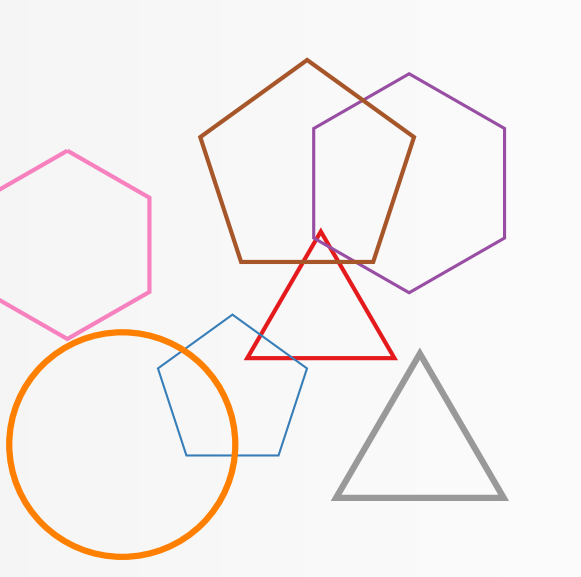[{"shape": "triangle", "thickness": 2, "radius": 0.73, "center": [0.552, 0.452]}, {"shape": "pentagon", "thickness": 1, "radius": 0.67, "center": [0.4, 0.32]}, {"shape": "hexagon", "thickness": 1.5, "radius": 0.95, "center": [0.704, 0.682]}, {"shape": "circle", "thickness": 3, "radius": 0.97, "center": [0.21, 0.229]}, {"shape": "pentagon", "thickness": 2, "radius": 0.97, "center": [0.528, 0.702]}, {"shape": "hexagon", "thickness": 2, "radius": 0.82, "center": [0.116, 0.575]}, {"shape": "triangle", "thickness": 3, "radius": 0.83, "center": [0.722, 0.22]}]